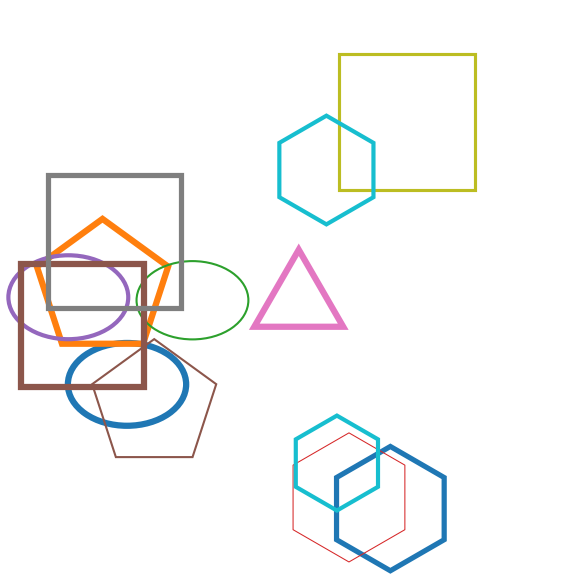[{"shape": "hexagon", "thickness": 2.5, "radius": 0.54, "center": [0.676, 0.118]}, {"shape": "oval", "thickness": 3, "radius": 0.51, "center": [0.22, 0.334]}, {"shape": "pentagon", "thickness": 3, "radius": 0.6, "center": [0.177, 0.501]}, {"shape": "oval", "thickness": 1, "radius": 0.48, "center": [0.333, 0.479]}, {"shape": "hexagon", "thickness": 0.5, "radius": 0.56, "center": [0.604, 0.138]}, {"shape": "oval", "thickness": 2, "radius": 0.52, "center": [0.118, 0.484]}, {"shape": "square", "thickness": 3, "radius": 0.53, "center": [0.143, 0.436]}, {"shape": "pentagon", "thickness": 1, "radius": 0.56, "center": [0.267, 0.299]}, {"shape": "triangle", "thickness": 3, "radius": 0.44, "center": [0.517, 0.478]}, {"shape": "square", "thickness": 2.5, "radius": 0.57, "center": [0.198, 0.581]}, {"shape": "square", "thickness": 1.5, "radius": 0.59, "center": [0.705, 0.788]}, {"shape": "hexagon", "thickness": 2, "radius": 0.47, "center": [0.565, 0.705]}, {"shape": "hexagon", "thickness": 2, "radius": 0.41, "center": [0.583, 0.197]}]